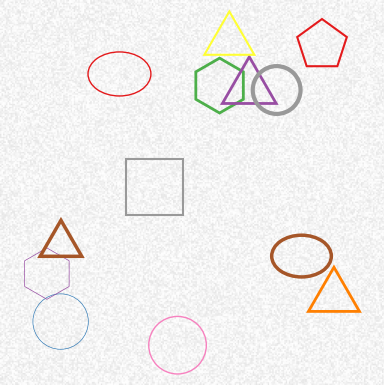[{"shape": "pentagon", "thickness": 1.5, "radius": 0.34, "center": [0.836, 0.883]}, {"shape": "oval", "thickness": 1, "radius": 0.41, "center": [0.31, 0.808]}, {"shape": "circle", "thickness": 0.5, "radius": 0.36, "center": [0.157, 0.165]}, {"shape": "hexagon", "thickness": 2, "radius": 0.36, "center": [0.57, 0.778]}, {"shape": "hexagon", "thickness": 0.5, "radius": 0.33, "center": [0.122, 0.289]}, {"shape": "triangle", "thickness": 2, "radius": 0.4, "center": [0.647, 0.772]}, {"shape": "triangle", "thickness": 2, "radius": 0.38, "center": [0.867, 0.229]}, {"shape": "triangle", "thickness": 1.5, "radius": 0.38, "center": [0.596, 0.895]}, {"shape": "triangle", "thickness": 2.5, "radius": 0.31, "center": [0.158, 0.365]}, {"shape": "oval", "thickness": 2.5, "radius": 0.39, "center": [0.783, 0.335]}, {"shape": "circle", "thickness": 1, "radius": 0.37, "center": [0.461, 0.103]}, {"shape": "square", "thickness": 1.5, "radius": 0.37, "center": [0.402, 0.515]}, {"shape": "circle", "thickness": 3, "radius": 0.31, "center": [0.719, 0.766]}]